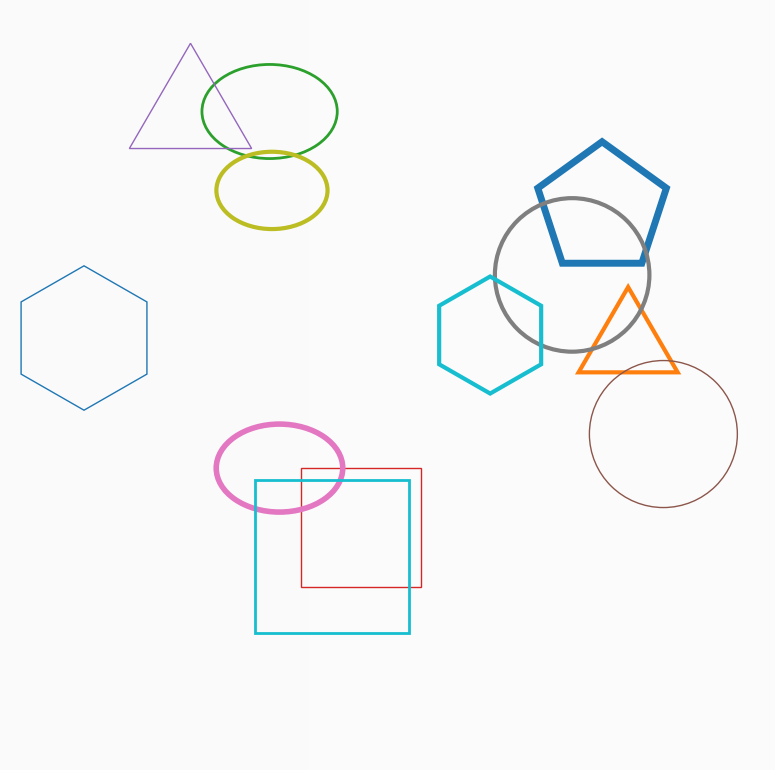[{"shape": "pentagon", "thickness": 2.5, "radius": 0.44, "center": [0.777, 0.729]}, {"shape": "hexagon", "thickness": 0.5, "radius": 0.47, "center": [0.108, 0.561]}, {"shape": "triangle", "thickness": 1.5, "radius": 0.37, "center": [0.81, 0.553]}, {"shape": "oval", "thickness": 1, "radius": 0.44, "center": [0.348, 0.855]}, {"shape": "square", "thickness": 0.5, "radius": 0.39, "center": [0.466, 0.315]}, {"shape": "triangle", "thickness": 0.5, "radius": 0.46, "center": [0.246, 0.853]}, {"shape": "circle", "thickness": 0.5, "radius": 0.48, "center": [0.856, 0.436]}, {"shape": "oval", "thickness": 2, "radius": 0.41, "center": [0.361, 0.392]}, {"shape": "circle", "thickness": 1.5, "radius": 0.5, "center": [0.738, 0.643]}, {"shape": "oval", "thickness": 1.5, "radius": 0.36, "center": [0.351, 0.753]}, {"shape": "hexagon", "thickness": 1.5, "radius": 0.38, "center": [0.632, 0.565]}, {"shape": "square", "thickness": 1, "radius": 0.5, "center": [0.429, 0.277]}]